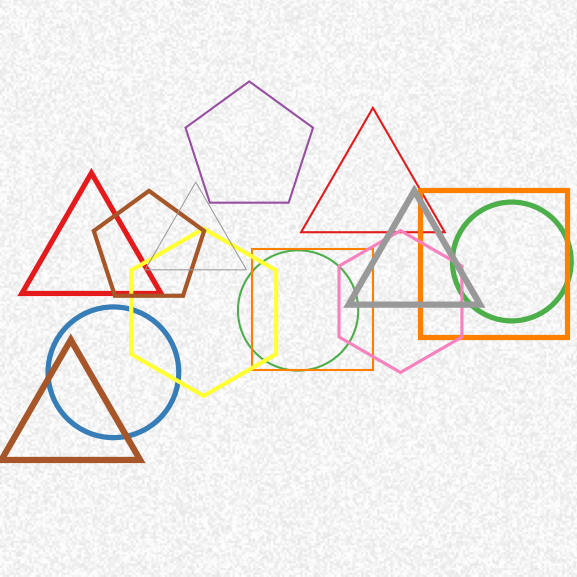[{"shape": "triangle", "thickness": 1, "radius": 0.72, "center": [0.646, 0.669]}, {"shape": "triangle", "thickness": 2.5, "radius": 0.7, "center": [0.158, 0.561]}, {"shape": "circle", "thickness": 2.5, "radius": 0.57, "center": [0.196, 0.354]}, {"shape": "circle", "thickness": 2.5, "radius": 0.51, "center": [0.886, 0.546]}, {"shape": "circle", "thickness": 1, "radius": 0.52, "center": [0.516, 0.462]}, {"shape": "pentagon", "thickness": 1, "radius": 0.58, "center": [0.432, 0.742]}, {"shape": "square", "thickness": 2.5, "radius": 0.63, "center": [0.855, 0.543]}, {"shape": "square", "thickness": 1, "radius": 0.52, "center": [0.542, 0.463]}, {"shape": "hexagon", "thickness": 2, "radius": 0.72, "center": [0.353, 0.458]}, {"shape": "triangle", "thickness": 3, "radius": 0.69, "center": [0.123, 0.272]}, {"shape": "pentagon", "thickness": 2, "radius": 0.5, "center": [0.258, 0.568]}, {"shape": "hexagon", "thickness": 1.5, "radius": 0.61, "center": [0.693, 0.477]}, {"shape": "triangle", "thickness": 3, "radius": 0.66, "center": [0.718, 0.537]}, {"shape": "triangle", "thickness": 0.5, "radius": 0.51, "center": [0.339, 0.583]}]